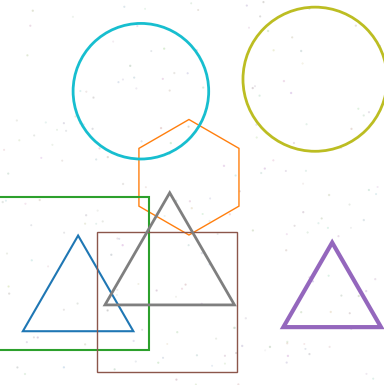[{"shape": "triangle", "thickness": 1.5, "radius": 0.83, "center": [0.203, 0.223]}, {"shape": "hexagon", "thickness": 1, "radius": 0.75, "center": [0.491, 0.54]}, {"shape": "square", "thickness": 1.5, "radius": 1.0, "center": [0.187, 0.29]}, {"shape": "triangle", "thickness": 3, "radius": 0.73, "center": [0.863, 0.224]}, {"shape": "square", "thickness": 1, "radius": 0.91, "center": [0.434, 0.215]}, {"shape": "triangle", "thickness": 2, "radius": 0.97, "center": [0.441, 0.305]}, {"shape": "circle", "thickness": 2, "radius": 0.94, "center": [0.818, 0.794]}, {"shape": "circle", "thickness": 2, "radius": 0.88, "center": [0.366, 0.763]}]